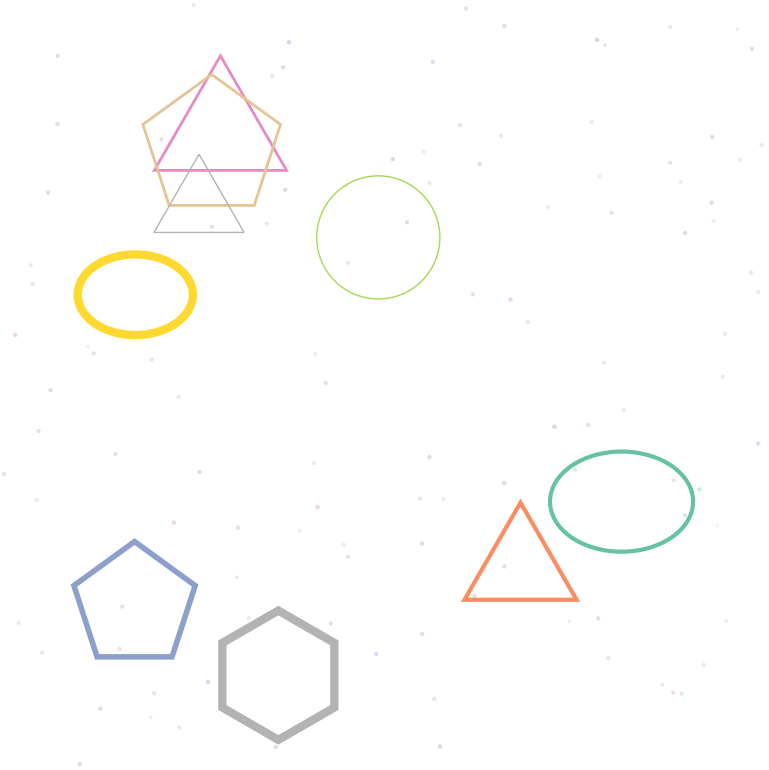[{"shape": "oval", "thickness": 1.5, "radius": 0.46, "center": [0.807, 0.349]}, {"shape": "triangle", "thickness": 1.5, "radius": 0.42, "center": [0.676, 0.263]}, {"shape": "pentagon", "thickness": 2, "radius": 0.41, "center": [0.175, 0.214]}, {"shape": "triangle", "thickness": 1, "radius": 0.5, "center": [0.286, 0.828]}, {"shape": "circle", "thickness": 0.5, "radius": 0.4, "center": [0.491, 0.692]}, {"shape": "oval", "thickness": 3, "radius": 0.37, "center": [0.176, 0.617]}, {"shape": "pentagon", "thickness": 1, "radius": 0.47, "center": [0.275, 0.809]}, {"shape": "triangle", "thickness": 0.5, "radius": 0.34, "center": [0.258, 0.732]}, {"shape": "hexagon", "thickness": 3, "radius": 0.42, "center": [0.362, 0.123]}]